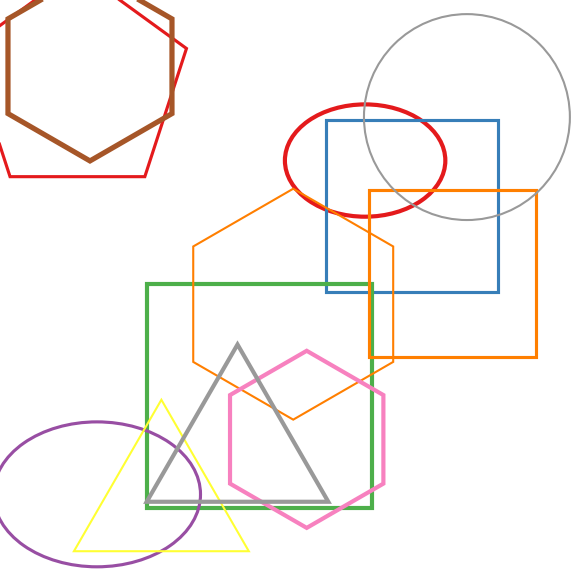[{"shape": "pentagon", "thickness": 1.5, "radius": 0.99, "center": [0.134, 0.854]}, {"shape": "oval", "thickness": 2, "radius": 0.69, "center": [0.632, 0.721]}, {"shape": "square", "thickness": 1.5, "radius": 0.75, "center": [0.714, 0.642]}, {"shape": "square", "thickness": 2, "radius": 0.97, "center": [0.449, 0.313]}, {"shape": "oval", "thickness": 1.5, "radius": 0.9, "center": [0.168, 0.143]}, {"shape": "square", "thickness": 1.5, "radius": 0.72, "center": [0.783, 0.526]}, {"shape": "hexagon", "thickness": 1, "radius": 1.0, "center": [0.508, 0.472]}, {"shape": "triangle", "thickness": 1, "radius": 0.87, "center": [0.279, 0.132]}, {"shape": "hexagon", "thickness": 2.5, "radius": 0.82, "center": [0.156, 0.884]}, {"shape": "hexagon", "thickness": 2, "radius": 0.77, "center": [0.531, 0.238]}, {"shape": "circle", "thickness": 1, "radius": 0.89, "center": [0.809, 0.796]}, {"shape": "triangle", "thickness": 2, "radius": 0.91, "center": [0.411, 0.221]}]